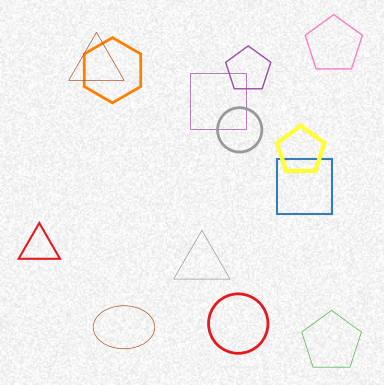[{"shape": "triangle", "thickness": 1.5, "radius": 0.31, "center": [0.102, 0.359]}, {"shape": "circle", "thickness": 2, "radius": 0.39, "center": [0.619, 0.16]}, {"shape": "square", "thickness": 1.5, "radius": 0.36, "center": [0.792, 0.516]}, {"shape": "pentagon", "thickness": 0.5, "radius": 0.41, "center": [0.861, 0.112]}, {"shape": "square", "thickness": 0.5, "radius": 0.37, "center": [0.566, 0.738]}, {"shape": "pentagon", "thickness": 1, "radius": 0.31, "center": [0.645, 0.819]}, {"shape": "hexagon", "thickness": 2, "radius": 0.42, "center": [0.292, 0.818]}, {"shape": "pentagon", "thickness": 3, "radius": 0.32, "center": [0.781, 0.609]}, {"shape": "oval", "thickness": 0.5, "radius": 0.4, "center": [0.322, 0.15]}, {"shape": "triangle", "thickness": 0.5, "radius": 0.42, "center": [0.251, 0.833]}, {"shape": "pentagon", "thickness": 1, "radius": 0.39, "center": [0.867, 0.884]}, {"shape": "triangle", "thickness": 0.5, "radius": 0.42, "center": [0.524, 0.317]}, {"shape": "circle", "thickness": 2, "radius": 0.29, "center": [0.623, 0.663]}]